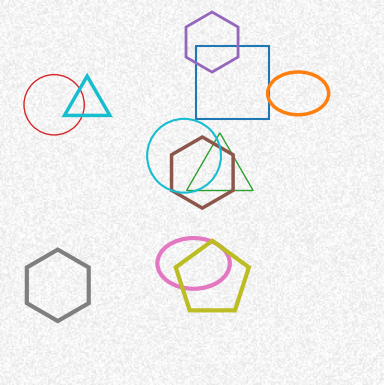[{"shape": "square", "thickness": 1.5, "radius": 0.47, "center": [0.605, 0.786]}, {"shape": "oval", "thickness": 2.5, "radius": 0.4, "center": [0.774, 0.757]}, {"shape": "triangle", "thickness": 1, "radius": 0.5, "center": [0.571, 0.555]}, {"shape": "circle", "thickness": 1, "radius": 0.39, "center": [0.141, 0.728]}, {"shape": "hexagon", "thickness": 2, "radius": 0.39, "center": [0.551, 0.891]}, {"shape": "hexagon", "thickness": 2.5, "radius": 0.46, "center": [0.526, 0.552]}, {"shape": "oval", "thickness": 3, "radius": 0.47, "center": [0.503, 0.316]}, {"shape": "hexagon", "thickness": 3, "radius": 0.46, "center": [0.15, 0.259]}, {"shape": "pentagon", "thickness": 3, "radius": 0.5, "center": [0.551, 0.275]}, {"shape": "circle", "thickness": 1.5, "radius": 0.48, "center": [0.478, 0.595]}, {"shape": "triangle", "thickness": 2.5, "radius": 0.34, "center": [0.226, 0.734]}]